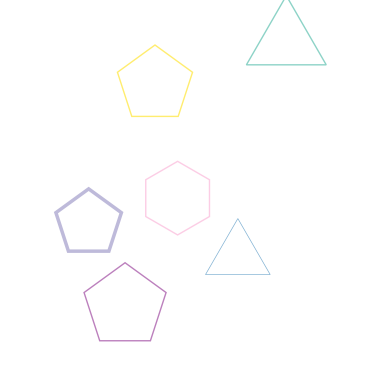[{"shape": "triangle", "thickness": 1, "radius": 0.6, "center": [0.744, 0.891]}, {"shape": "pentagon", "thickness": 2.5, "radius": 0.45, "center": [0.23, 0.42]}, {"shape": "triangle", "thickness": 0.5, "radius": 0.48, "center": [0.618, 0.335]}, {"shape": "hexagon", "thickness": 1, "radius": 0.48, "center": [0.461, 0.485]}, {"shape": "pentagon", "thickness": 1, "radius": 0.56, "center": [0.325, 0.206]}, {"shape": "pentagon", "thickness": 1, "radius": 0.51, "center": [0.403, 0.781]}]